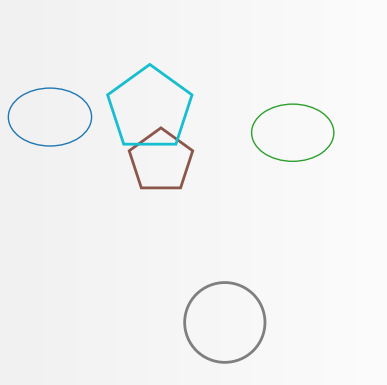[{"shape": "oval", "thickness": 1, "radius": 0.54, "center": [0.129, 0.696]}, {"shape": "oval", "thickness": 1, "radius": 0.53, "center": [0.755, 0.655]}, {"shape": "pentagon", "thickness": 2, "radius": 0.43, "center": [0.415, 0.582]}, {"shape": "circle", "thickness": 2, "radius": 0.52, "center": [0.58, 0.162]}, {"shape": "pentagon", "thickness": 2, "radius": 0.57, "center": [0.387, 0.718]}]